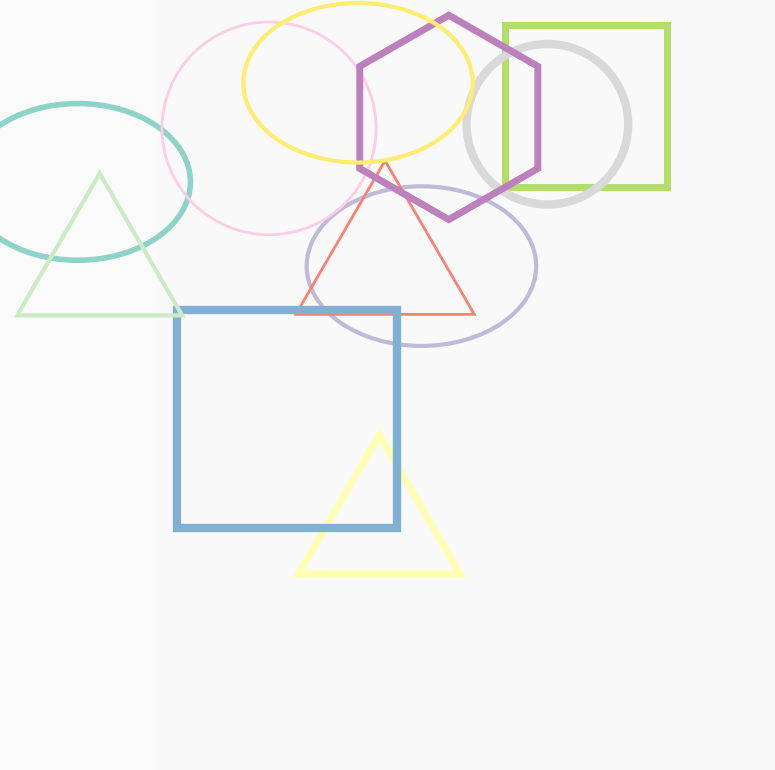[{"shape": "oval", "thickness": 2, "radius": 0.73, "center": [0.1, 0.764]}, {"shape": "triangle", "thickness": 2.5, "radius": 0.6, "center": [0.489, 0.315]}, {"shape": "oval", "thickness": 1.5, "radius": 0.74, "center": [0.544, 0.654]}, {"shape": "triangle", "thickness": 1, "radius": 0.67, "center": [0.497, 0.658]}, {"shape": "square", "thickness": 3, "radius": 0.71, "center": [0.371, 0.455]}, {"shape": "square", "thickness": 2.5, "radius": 0.52, "center": [0.756, 0.863]}, {"shape": "circle", "thickness": 1, "radius": 0.69, "center": [0.347, 0.833]}, {"shape": "circle", "thickness": 3, "radius": 0.52, "center": [0.706, 0.839]}, {"shape": "hexagon", "thickness": 2.5, "radius": 0.66, "center": [0.579, 0.848]}, {"shape": "triangle", "thickness": 1.5, "radius": 0.61, "center": [0.129, 0.652]}, {"shape": "oval", "thickness": 1.5, "radius": 0.74, "center": [0.462, 0.893]}]